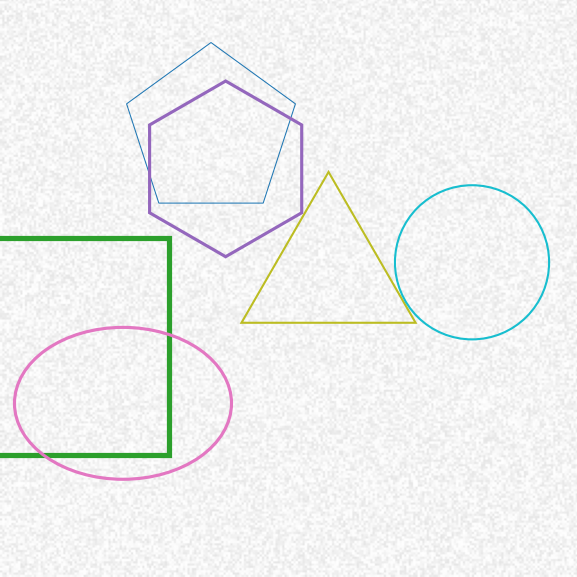[{"shape": "pentagon", "thickness": 0.5, "radius": 0.77, "center": [0.365, 0.772]}, {"shape": "square", "thickness": 2.5, "radius": 0.94, "center": [0.105, 0.399]}, {"shape": "hexagon", "thickness": 1.5, "radius": 0.76, "center": [0.391, 0.707]}, {"shape": "oval", "thickness": 1.5, "radius": 0.94, "center": [0.213, 0.301]}, {"shape": "triangle", "thickness": 1, "radius": 0.87, "center": [0.569, 0.527]}, {"shape": "circle", "thickness": 1, "radius": 0.67, "center": [0.817, 0.545]}]